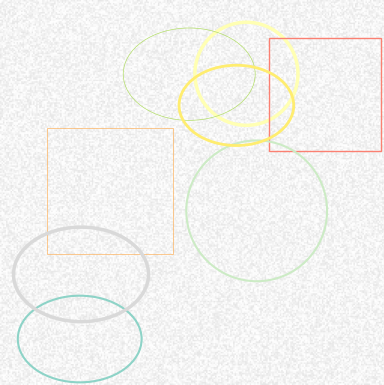[{"shape": "oval", "thickness": 1.5, "radius": 0.8, "center": [0.207, 0.119]}, {"shape": "circle", "thickness": 2.5, "radius": 0.67, "center": [0.64, 0.808]}, {"shape": "square", "thickness": 1, "radius": 0.73, "center": [0.844, 0.754]}, {"shape": "square", "thickness": 0.5, "radius": 0.82, "center": [0.286, 0.503]}, {"shape": "oval", "thickness": 0.5, "radius": 0.86, "center": [0.491, 0.807]}, {"shape": "oval", "thickness": 2.5, "radius": 0.88, "center": [0.21, 0.287]}, {"shape": "circle", "thickness": 1.5, "radius": 0.91, "center": [0.667, 0.452]}, {"shape": "oval", "thickness": 2, "radius": 0.74, "center": [0.614, 0.726]}]